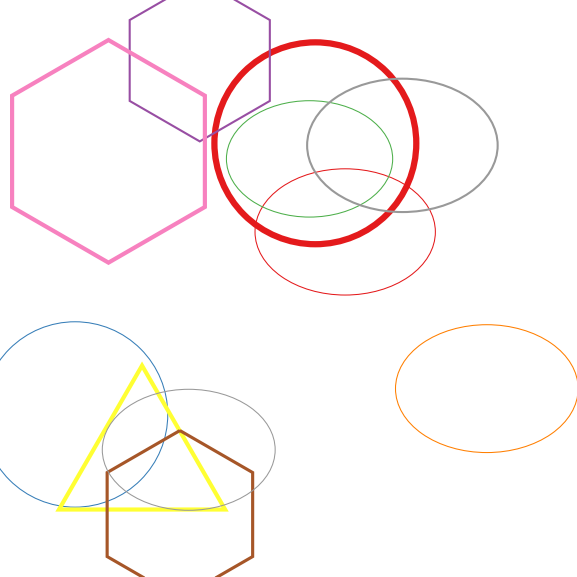[{"shape": "oval", "thickness": 0.5, "radius": 0.78, "center": [0.598, 0.598]}, {"shape": "circle", "thickness": 3, "radius": 0.87, "center": [0.546, 0.751]}, {"shape": "circle", "thickness": 0.5, "radius": 0.8, "center": [0.13, 0.281]}, {"shape": "oval", "thickness": 0.5, "radius": 0.72, "center": [0.536, 0.724]}, {"shape": "hexagon", "thickness": 1, "radius": 0.7, "center": [0.346, 0.894]}, {"shape": "oval", "thickness": 0.5, "radius": 0.79, "center": [0.843, 0.326]}, {"shape": "triangle", "thickness": 2, "radius": 0.83, "center": [0.246, 0.2]}, {"shape": "hexagon", "thickness": 1.5, "radius": 0.73, "center": [0.312, 0.108]}, {"shape": "hexagon", "thickness": 2, "radius": 0.96, "center": [0.188, 0.737]}, {"shape": "oval", "thickness": 0.5, "radius": 0.75, "center": [0.327, 0.22]}, {"shape": "oval", "thickness": 1, "radius": 0.82, "center": [0.697, 0.747]}]